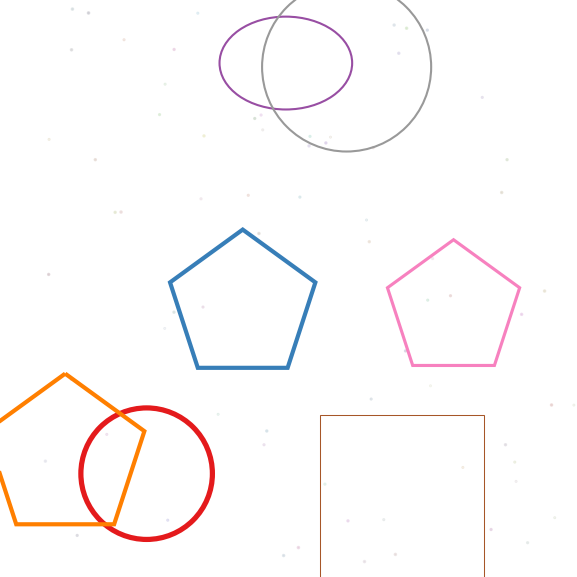[{"shape": "circle", "thickness": 2.5, "radius": 0.57, "center": [0.254, 0.179]}, {"shape": "pentagon", "thickness": 2, "radius": 0.66, "center": [0.42, 0.469]}, {"shape": "oval", "thickness": 1, "radius": 0.57, "center": [0.495, 0.89]}, {"shape": "pentagon", "thickness": 2, "radius": 0.72, "center": [0.113, 0.208]}, {"shape": "square", "thickness": 0.5, "radius": 0.71, "center": [0.697, 0.139]}, {"shape": "pentagon", "thickness": 1.5, "radius": 0.6, "center": [0.785, 0.464]}, {"shape": "circle", "thickness": 1, "radius": 0.73, "center": [0.6, 0.883]}]